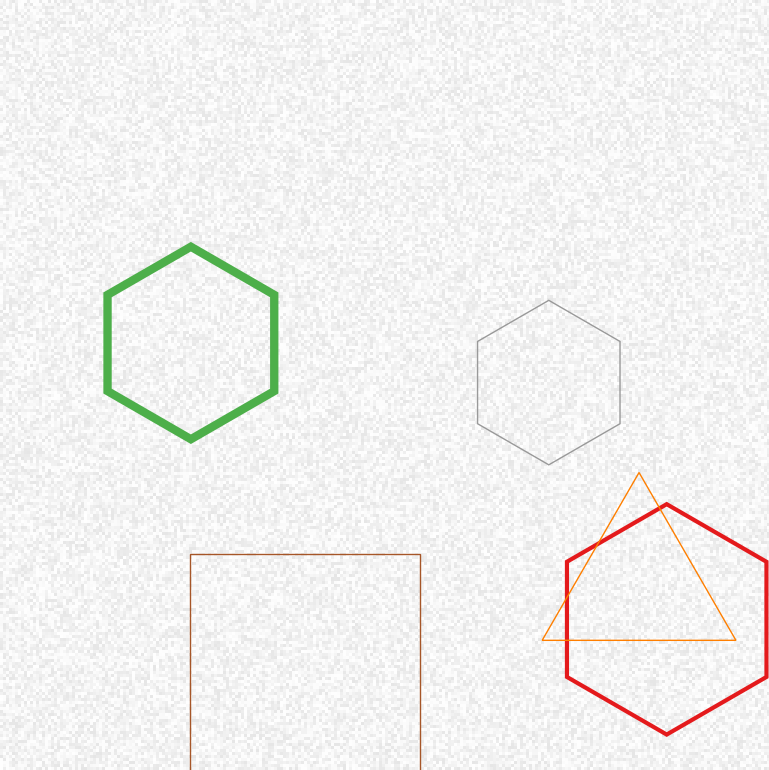[{"shape": "hexagon", "thickness": 1.5, "radius": 0.75, "center": [0.866, 0.196]}, {"shape": "hexagon", "thickness": 3, "radius": 0.63, "center": [0.248, 0.555]}, {"shape": "triangle", "thickness": 0.5, "radius": 0.73, "center": [0.83, 0.241]}, {"shape": "square", "thickness": 0.5, "radius": 0.75, "center": [0.396, 0.131]}, {"shape": "hexagon", "thickness": 0.5, "radius": 0.53, "center": [0.713, 0.503]}]